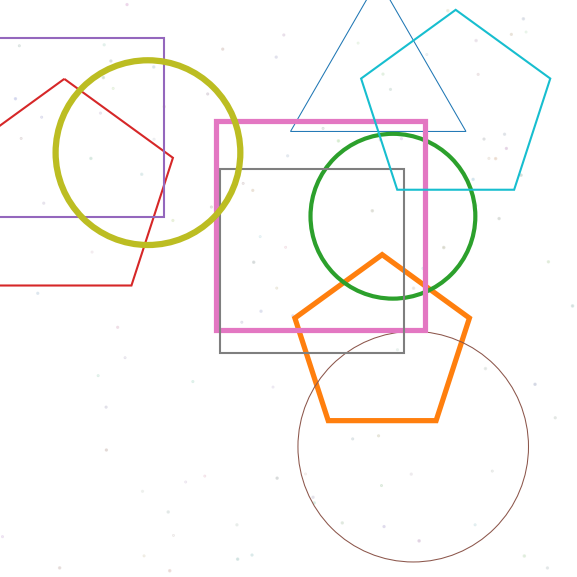[{"shape": "triangle", "thickness": 0.5, "radius": 0.88, "center": [0.655, 0.859]}, {"shape": "pentagon", "thickness": 2.5, "radius": 0.79, "center": [0.662, 0.399]}, {"shape": "circle", "thickness": 2, "radius": 0.71, "center": [0.68, 0.625]}, {"shape": "pentagon", "thickness": 1, "radius": 0.99, "center": [0.111, 0.665]}, {"shape": "square", "thickness": 1, "radius": 0.78, "center": [0.129, 0.778]}, {"shape": "circle", "thickness": 0.5, "radius": 1.0, "center": [0.716, 0.226]}, {"shape": "square", "thickness": 2.5, "radius": 0.91, "center": [0.555, 0.608]}, {"shape": "square", "thickness": 1, "radius": 0.8, "center": [0.54, 0.548]}, {"shape": "circle", "thickness": 3, "radius": 0.8, "center": [0.256, 0.735]}, {"shape": "pentagon", "thickness": 1, "radius": 0.86, "center": [0.789, 0.81]}]